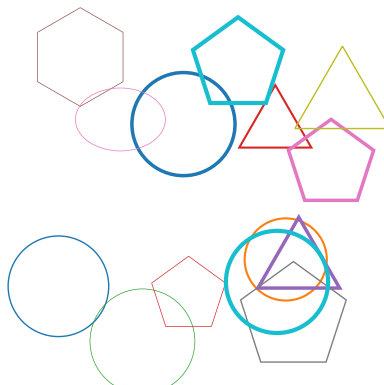[{"shape": "circle", "thickness": 1, "radius": 0.65, "center": [0.152, 0.256]}, {"shape": "circle", "thickness": 2.5, "radius": 0.67, "center": [0.477, 0.678]}, {"shape": "circle", "thickness": 1.5, "radius": 0.53, "center": [0.742, 0.326]}, {"shape": "circle", "thickness": 0.5, "radius": 0.68, "center": [0.37, 0.113]}, {"shape": "pentagon", "thickness": 0.5, "radius": 0.5, "center": [0.49, 0.234]}, {"shape": "triangle", "thickness": 1.5, "radius": 0.54, "center": [0.715, 0.671]}, {"shape": "triangle", "thickness": 2.5, "radius": 0.61, "center": [0.776, 0.313]}, {"shape": "hexagon", "thickness": 0.5, "radius": 0.64, "center": [0.209, 0.852]}, {"shape": "oval", "thickness": 0.5, "radius": 0.58, "center": [0.313, 0.69]}, {"shape": "pentagon", "thickness": 2.5, "radius": 0.58, "center": [0.86, 0.574]}, {"shape": "pentagon", "thickness": 1, "radius": 0.72, "center": [0.762, 0.176]}, {"shape": "triangle", "thickness": 1, "radius": 0.71, "center": [0.89, 0.737]}, {"shape": "circle", "thickness": 3, "radius": 0.66, "center": [0.72, 0.268]}, {"shape": "pentagon", "thickness": 3, "radius": 0.62, "center": [0.618, 0.832]}]